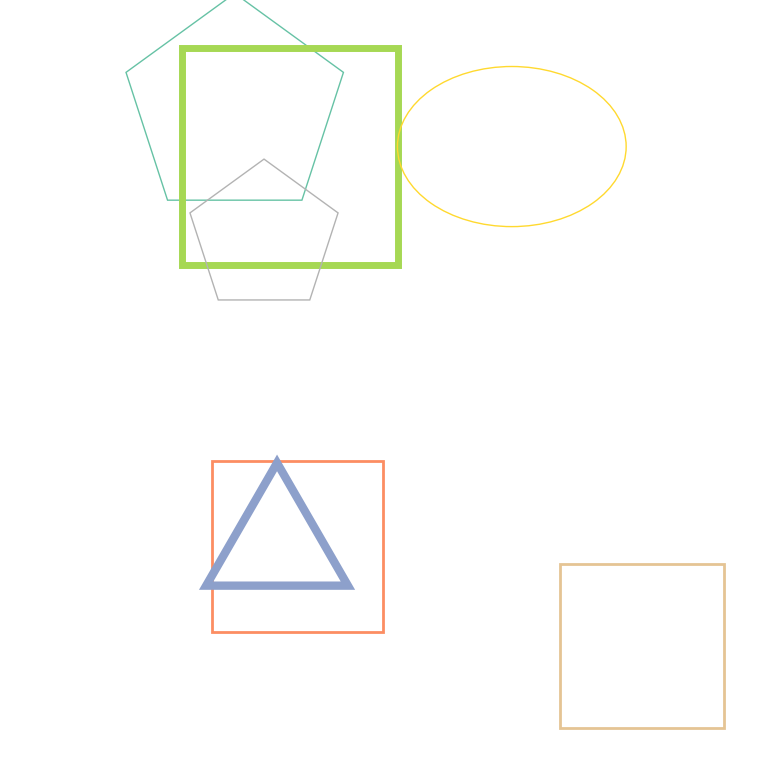[{"shape": "pentagon", "thickness": 0.5, "radius": 0.74, "center": [0.305, 0.86]}, {"shape": "square", "thickness": 1, "radius": 0.56, "center": [0.386, 0.29]}, {"shape": "triangle", "thickness": 3, "radius": 0.53, "center": [0.36, 0.293]}, {"shape": "square", "thickness": 2.5, "radius": 0.7, "center": [0.376, 0.797]}, {"shape": "oval", "thickness": 0.5, "radius": 0.74, "center": [0.665, 0.81]}, {"shape": "square", "thickness": 1, "radius": 0.53, "center": [0.833, 0.162]}, {"shape": "pentagon", "thickness": 0.5, "radius": 0.51, "center": [0.343, 0.692]}]